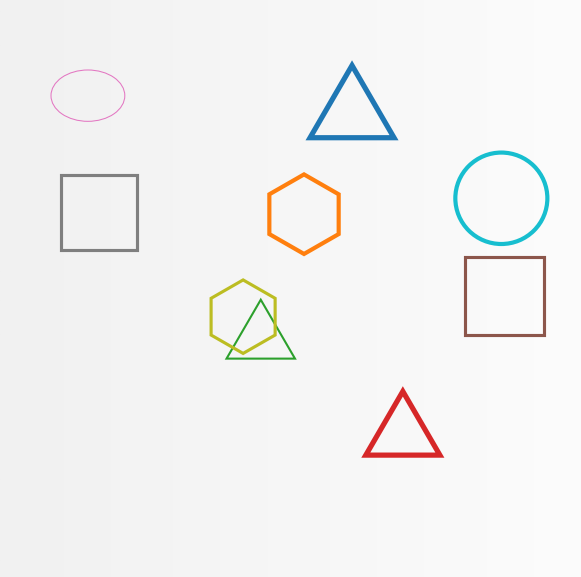[{"shape": "triangle", "thickness": 2.5, "radius": 0.42, "center": [0.606, 0.802]}, {"shape": "hexagon", "thickness": 2, "radius": 0.34, "center": [0.523, 0.628]}, {"shape": "triangle", "thickness": 1, "radius": 0.34, "center": [0.449, 0.412]}, {"shape": "triangle", "thickness": 2.5, "radius": 0.37, "center": [0.693, 0.248]}, {"shape": "square", "thickness": 1.5, "radius": 0.34, "center": [0.868, 0.486]}, {"shape": "oval", "thickness": 0.5, "radius": 0.32, "center": [0.151, 0.833]}, {"shape": "square", "thickness": 1.5, "radius": 0.32, "center": [0.17, 0.631]}, {"shape": "hexagon", "thickness": 1.5, "radius": 0.32, "center": [0.418, 0.451]}, {"shape": "circle", "thickness": 2, "radius": 0.4, "center": [0.863, 0.656]}]